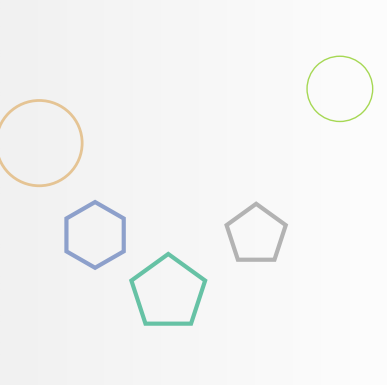[{"shape": "pentagon", "thickness": 3, "radius": 0.5, "center": [0.434, 0.24]}, {"shape": "hexagon", "thickness": 3, "radius": 0.43, "center": [0.245, 0.39]}, {"shape": "circle", "thickness": 1, "radius": 0.42, "center": [0.877, 0.769]}, {"shape": "circle", "thickness": 2, "radius": 0.55, "center": [0.101, 0.628]}, {"shape": "pentagon", "thickness": 3, "radius": 0.4, "center": [0.661, 0.39]}]